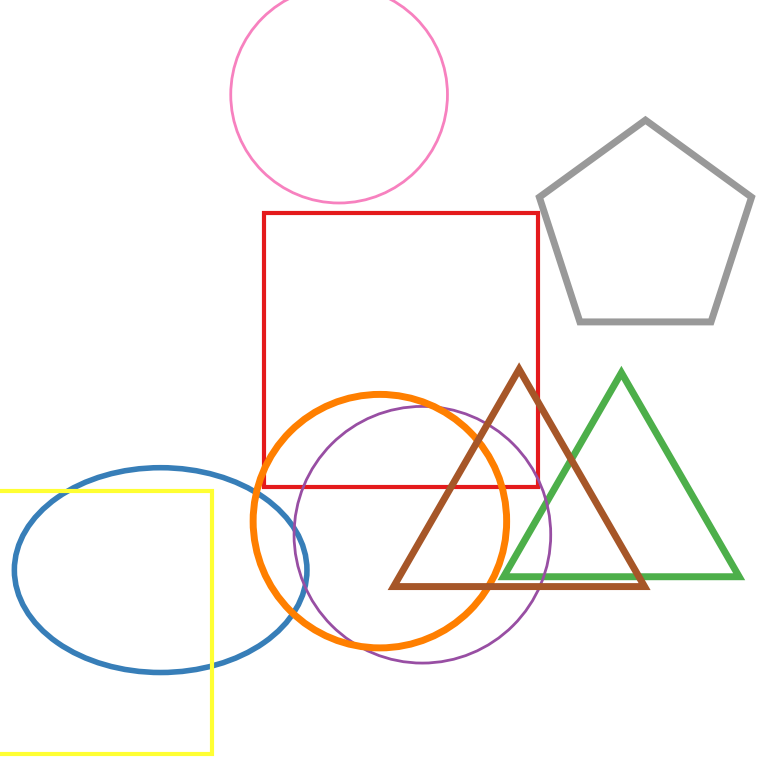[{"shape": "square", "thickness": 1.5, "radius": 0.89, "center": [0.52, 0.546]}, {"shape": "oval", "thickness": 2, "radius": 0.95, "center": [0.209, 0.26]}, {"shape": "triangle", "thickness": 2.5, "radius": 0.88, "center": [0.807, 0.339]}, {"shape": "circle", "thickness": 1, "radius": 0.83, "center": [0.549, 0.306]}, {"shape": "circle", "thickness": 2.5, "radius": 0.82, "center": [0.493, 0.323]}, {"shape": "square", "thickness": 1.5, "radius": 0.85, "center": [0.105, 0.191]}, {"shape": "triangle", "thickness": 2.5, "radius": 0.94, "center": [0.674, 0.332]}, {"shape": "circle", "thickness": 1, "radius": 0.7, "center": [0.44, 0.877]}, {"shape": "pentagon", "thickness": 2.5, "radius": 0.72, "center": [0.838, 0.699]}]